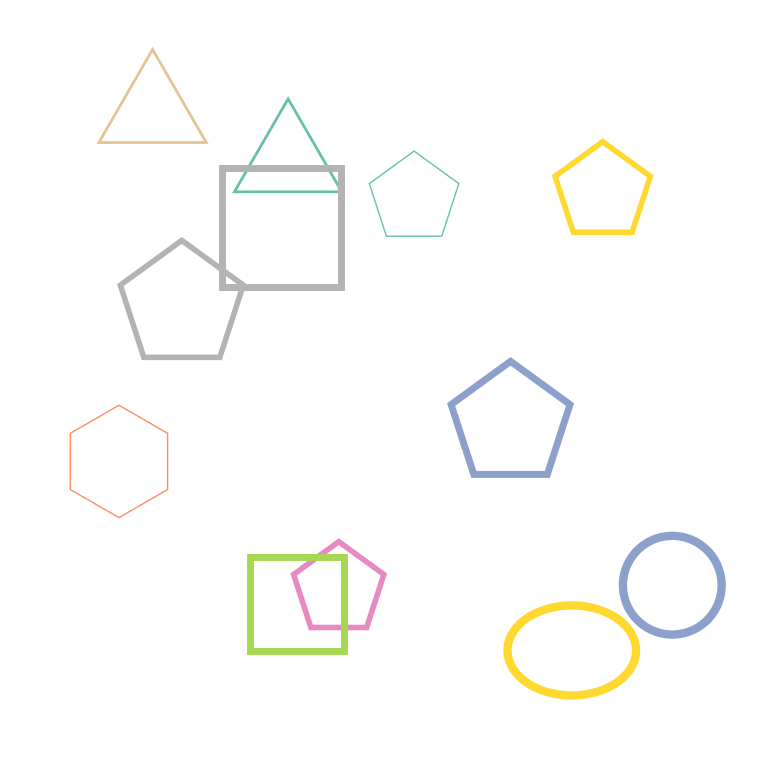[{"shape": "pentagon", "thickness": 0.5, "radius": 0.31, "center": [0.538, 0.743]}, {"shape": "triangle", "thickness": 1, "radius": 0.4, "center": [0.374, 0.791]}, {"shape": "hexagon", "thickness": 0.5, "radius": 0.36, "center": [0.155, 0.401]}, {"shape": "pentagon", "thickness": 2.5, "radius": 0.41, "center": [0.663, 0.45]}, {"shape": "circle", "thickness": 3, "radius": 0.32, "center": [0.873, 0.24]}, {"shape": "pentagon", "thickness": 2, "radius": 0.31, "center": [0.44, 0.235]}, {"shape": "square", "thickness": 2.5, "radius": 0.31, "center": [0.385, 0.215]}, {"shape": "pentagon", "thickness": 2, "radius": 0.32, "center": [0.783, 0.751]}, {"shape": "oval", "thickness": 3, "radius": 0.42, "center": [0.743, 0.155]}, {"shape": "triangle", "thickness": 1, "radius": 0.4, "center": [0.198, 0.855]}, {"shape": "square", "thickness": 2.5, "radius": 0.39, "center": [0.365, 0.704]}, {"shape": "pentagon", "thickness": 2, "radius": 0.42, "center": [0.236, 0.604]}]